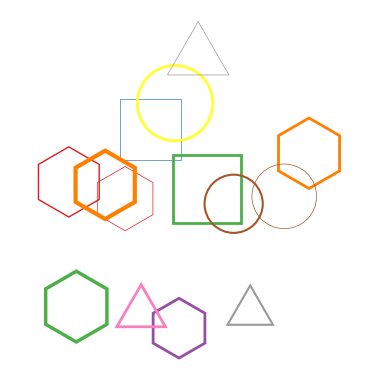[{"shape": "hexagon", "thickness": 1, "radius": 0.46, "center": [0.179, 0.527]}, {"shape": "hexagon", "thickness": 0.5, "radius": 0.42, "center": [0.325, 0.484]}, {"shape": "square", "thickness": 0.5, "radius": 0.4, "center": [0.392, 0.665]}, {"shape": "hexagon", "thickness": 2.5, "radius": 0.46, "center": [0.198, 0.204]}, {"shape": "square", "thickness": 2, "radius": 0.44, "center": [0.537, 0.509]}, {"shape": "hexagon", "thickness": 2, "radius": 0.39, "center": [0.465, 0.148]}, {"shape": "hexagon", "thickness": 2, "radius": 0.46, "center": [0.803, 0.602]}, {"shape": "hexagon", "thickness": 3, "radius": 0.44, "center": [0.273, 0.52]}, {"shape": "circle", "thickness": 2, "radius": 0.49, "center": [0.455, 0.732]}, {"shape": "circle", "thickness": 0.5, "radius": 0.42, "center": [0.738, 0.49]}, {"shape": "circle", "thickness": 1.5, "radius": 0.38, "center": [0.607, 0.471]}, {"shape": "triangle", "thickness": 2, "radius": 0.36, "center": [0.367, 0.188]}, {"shape": "triangle", "thickness": 1.5, "radius": 0.34, "center": [0.65, 0.191]}, {"shape": "triangle", "thickness": 0.5, "radius": 0.46, "center": [0.515, 0.851]}]